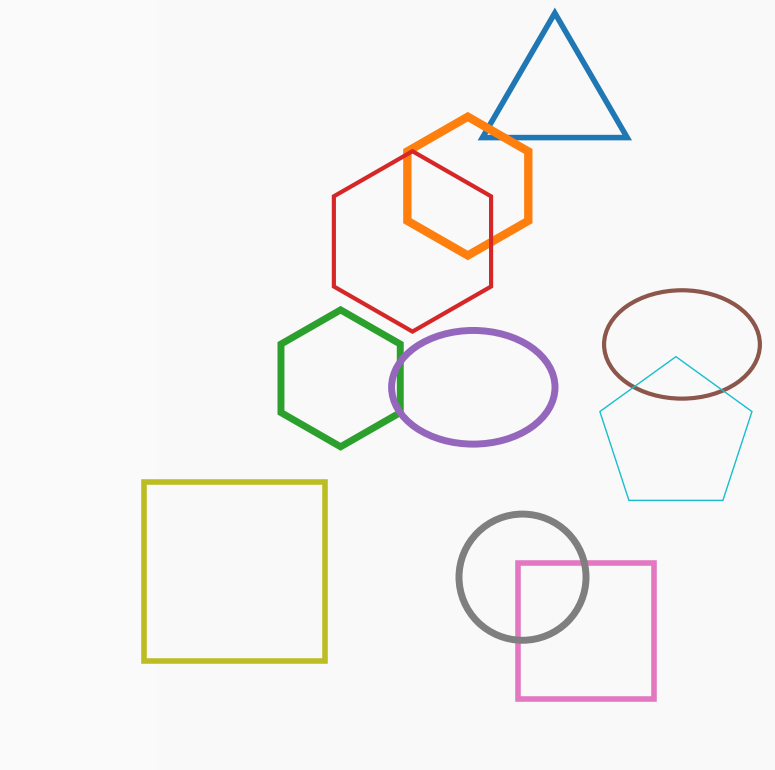[{"shape": "triangle", "thickness": 2, "radius": 0.54, "center": [0.716, 0.875]}, {"shape": "hexagon", "thickness": 3, "radius": 0.45, "center": [0.604, 0.758]}, {"shape": "hexagon", "thickness": 2.5, "radius": 0.44, "center": [0.44, 0.509]}, {"shape": "hexagon", "thickness": 1.5, "radius": 0.59, "center": [0.532, 0.686]}, {"shape": "oval", "thickness": 2.5, "radius": 0.53, "center": [0.611, 0.497]}, {"shape": "oval", "thickness": 1.5, "radius": 0.5, "center": [0.88, 0.553]}, {"shape": "square", "thickness": 2, "radius": 0.44, "center": [0.756, 0.181]}, {"shape": "circle", "thickness": 2.5, "radius": 0.41, "center": [0.674, 0.25]}, {"shape": "square", "thickness": 2, "radius": 0.58, "center": [0.302, 0.258]}, {"shape": "pentagon", "thickness": 0.5, "radius": 0.52, "center": [0.872, 0.434]}]